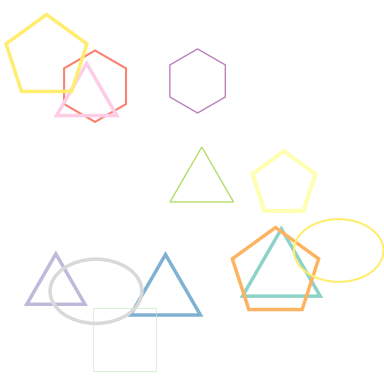[{"shape": "triangle", "thickness": 2.5, "radius": 0.58, "center": [0.731, 0.289]}, {"shape": "pentagon", "thickness": 3, "radius": 0.43, "center": [0.737, 0.522]}, {"shape": "triangle", "thickness": 2.5, "radius": 0.44, "center": [0.145, 0.253]}, {"shape": "hexagon", "thickness": 1.5, "radius": 0.46, "center": [0.247, 0.776]}, {"shape": "triangle", "thickness": 2.5, "radius": 0.52, "center": [0.43, 0.234]}, {"shape": "pentagon", "thickness": 2.5, "radius": 0.59, "center": [0.716, 0.291]}, {"shape": "triangle", "thickness": 1, "radius": 0.48, "center": [0.524, 0.523]}, {"shape": "triangle", "thickness": 2.5, "radius": 0.45, "center": [0.225, 0.745]}, {"shape": "oval", "thickness": 2.5, "radius": 0.6, "center": [0.249, 0.243]}, {"shape": "hexagon", "thickness": 1, "radius": 0.42, "center": [0.513, 0.79]}, {"shape": "square", "thickness": 0.5, "radius": 0.41, "center": [0.324, 0.119]}, {"shape": "pentagon", "thickness": 2.5, "radius": 0.55, "center": [0.121, 0.852]}, {"shape": "oval", "thickness": 1.5, "radius": 0.58, "center": [0.88, 0.349]}]